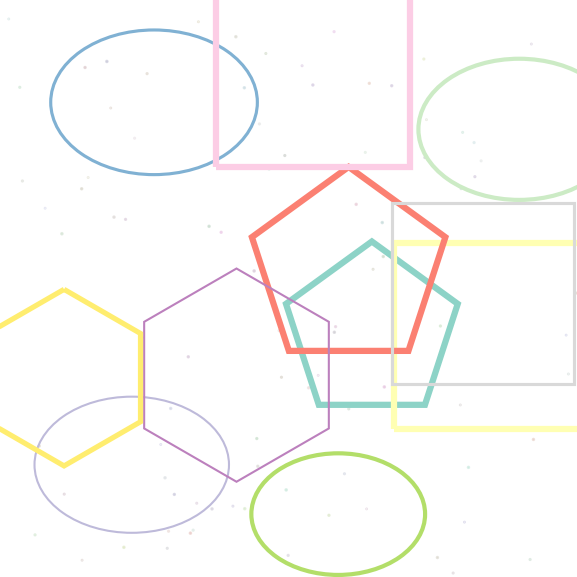[{"shape": "pentagon", "thickness": 3, "radius": 0.78, "center": [0.644, 0.425]}, {"shape": "square", "thickness": 3, "radius": 0.81, "center": [0.844, 0.418]}, {"shape": "oval", "thickness": 1, "radius": 0.84, "center": [0.228, 0.194]}, {"shape": "pentagon", "thickness": 3, "radius": 0.88, "center": [0.604, 0.534]}, {"shape": "oval", "thickness": 1.5, "radius": 0.89, "center": [0.267, 0.822]}, {"shape": "oval", "thickness": 2, "radius": 0.75, "center": [0.586, 0.109]}, {"shape": "square", "thickness": 3, "radius": 0.84, "center": [0.543, 0.878]}, {"shape": "square", "thickness": 1.5, "radius": 0.79, "center": [0.836, 0.491]}, {"shape": "hexagon", "thickness": 1, "radius": 0.92, "center": [0.41, 0.35]}, {"shape": "oval", "thickness": 2, "radius": 0.87, "center": [0.899, 0.775]}, {"shape": "hexagon", "thickness": 2.5, "radius": 0.76, "center": [0.111, 0.345]}]